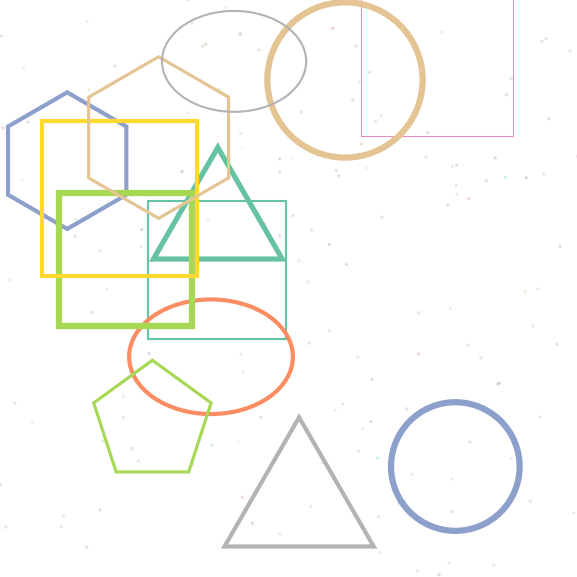[{"shape": "triangle", "thickness": 2.5, "radius": 0.64, "center": [0.377, 0.615]}, {"shape": "square", "thickness": 1, "radius": 0.6, "center": [0.376, 0.532]}, {"shape": "oval", "thickness": 2, "radius": 0.71, "center": [0.365, 0.381]}, {"shape": "hexagon", "thickness": 2, "radius": 0.59, "center": [0.116, 0.721]}, {"shape": "circle", "thickness": 3, "radius": 0.56, "center": [0.788, 0.191]}, {"shape": "square", "thickness": 0.5, "radius": 0.66, "center": [0.757, 0.895]}, {"shape": "square", "thickness": 3, "radius": 0.57, "center": [0.217, 0.549]}, {"shape": "pentagon", "thickness": 1.5, "radius": 0.53, "center": [0.264, 0.268]}, {"shape": "square", "thickness": 2, "radius": 0.67, "center": [0.207, 0.656]}, {"shape": "circle", "thickness": 3, "radius": 0.67, "center": [0.597, 0.861]}, {"shape": "hexagon", "thickness": 1.5, "radius": 0.7, "center": [0.275, 0.761]}, {"shape": "oval", "thickness": 1, "radius": 0.62, "center": [0.405, 0.893]}, {"shape": "triangle", "thickness": 2, "radius": 0.75, "center": [0.518, 0.127]}]